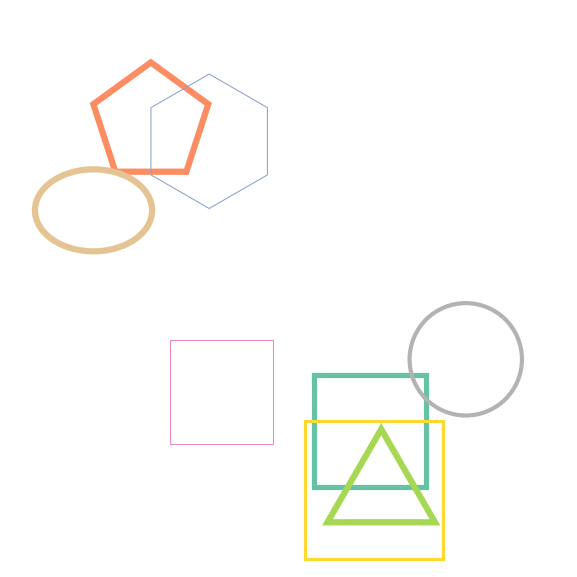[{"shape": "square", "thickness": 2.5, "radius": 0.48, "center": [0.64, 0.253]}, {"shape": "pentagon", "thickness": 3, "radius": 0.52, "center": [0.261, 0.786]}, {"shape": "hexagon", "thickness": 0.5, "radius": 0.58, "center": [0.362, 0.755]}, {"shape": "square", "thickness": 0.5, "radius": 0.45, "center": [0.383, 0.321]}, {"shape": "triangle", "thickness": 3, "radius": 0.54, "center": [0.66, 0.148]}, {"shape": "square", "thickness": 1.5, "radius": 0.6, "center": [0.647, 0.151]}, {"shape": "oval", "thickness": 3, "radius": 0.51, "center": [0.162, 0.635]}, {"shape": "circle", "thickness": 2, "radius": 0.49, "center": [0.807, 0.377]}]